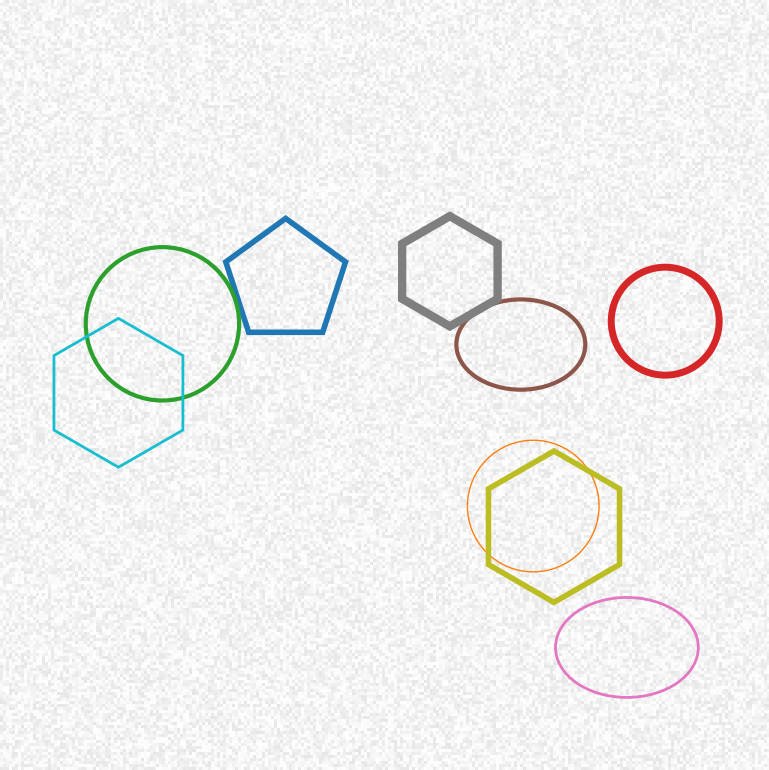[{"shape": "pentagon", "thickness": 2, "radius": 0.41, "center": [0.371, 0.635]}, {"shape": "circle", "thickness": 0.5, "radius": 0.43, "center": [0.693, 0.343]}, {"shape": "circle", "thickness": 1.5, "radius": 0.5, "center": [0.211, 0.579]}, {"shape": "circle", "thickness": 2.5, "radius": 0.35, "center": [0.864, 0.583]}, {"shape": "oval", "thickness": 1.5, "radius": 0.42, "center": [0.676, 0.553]}, {"shape": "oval", "thickness": 1, "radius": 0.46, "center": [0.814, 0.159]}, {"shape": "hexagon", "thickness": 3, "radius": 0.36, "center": [0.584, 0.648]}, {"shape": "hexagon", "thickness": 2, "radius": 0.49, "center": [0.719, 0.316]}, {"shape": "hexagon", "thickness": 1, "radius": 0.48, "center": [0.154, 0.49]}]